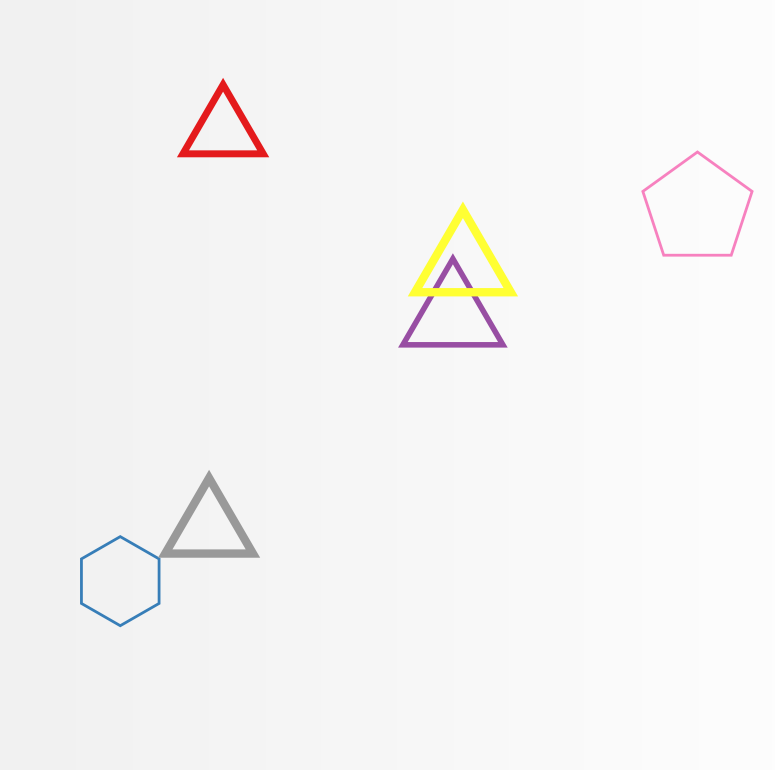[{"shape": "triangle", "thickness": 2.5, "radius": 0.3, "center": [0.288, 0.83]}, {"shape": "hexagon", "thickness": 1, "radius": 0.29, "center": [0.155, 0.245]}, {"shape": "triangle", "thickness": 2, "radius": 0.37, "center": [0.584, 0.589]}, {"shape": "triangle", "thickness": 3, "radius": 0.36, "center": [0.597, 0.656]}, {"shape": "pentagon", "thickness": 1, "radius": 0.37, "center": [0.9, 0.728]}, {"shape": "triangle", "thickness": 3, "radius": 0.33, "center": [0.27, 0.314]}]